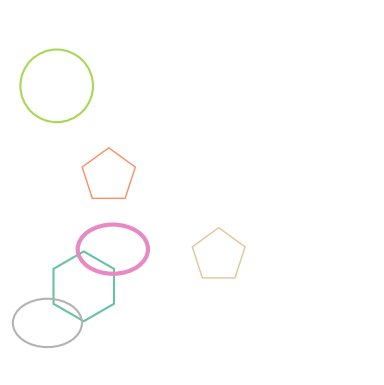[{"shape": "hexagon", "thickness": 1.5, "radius": 0.45, "center": [0.218, 0.256]}, {"shape": "pentagon", "thickness": 1, "radius": 0.36, "center": [0.282, 0.544]}, {"shape": "oval", "thickness": 3, "radius": 0.46, "center": [0.293, 0.353]}, {"shape": "circle", "thickness": 1.5, "radius": 0.47, "center": [0.147, 0.777]}, {"shape": "pentagon", "thickness": 1, "radius": 0.36, "center": [0.568, 0.337]}, {"shape": "oval", "thickness": 1.5, "radius": 0.45, "center": [0.123, 0.161]}]